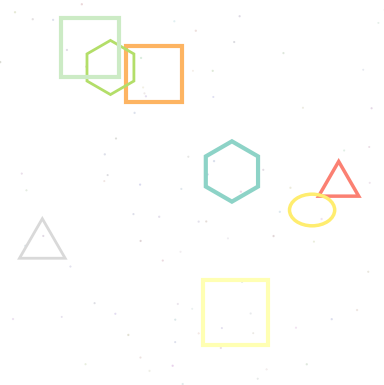[{"shape": "hexagon", "thickness": 3, "radius": 0.39, "center": [0.602, 0.555]}, {"shape": "square", "thickness": 3, "radius": 0.42, "center": [0.612, 0.188]}, {"shape": "triangle", "thickness": 2.5, "radius": 0.3, "center": [0.88, 0.521]}, {"shape": "square", "thickness": 3, "radius": 0.36, "center": [0.4, 0.808]}, {"shape": "hexagon", "thickness": 2, "radius": 0.35, "center": [0.287, 0.825]}, {"shape": "triangle", "thickness": 2, "radius": 0.34, "center": [0.11, 0.363]}, {"shape": "square", "thickness": 3, "radius": 0.38, "center": [0.234, 0.876]}, {"shape": "oval", "thickness": 2.5, "radius": 0.29, "center": [0.811, 0.455]}]